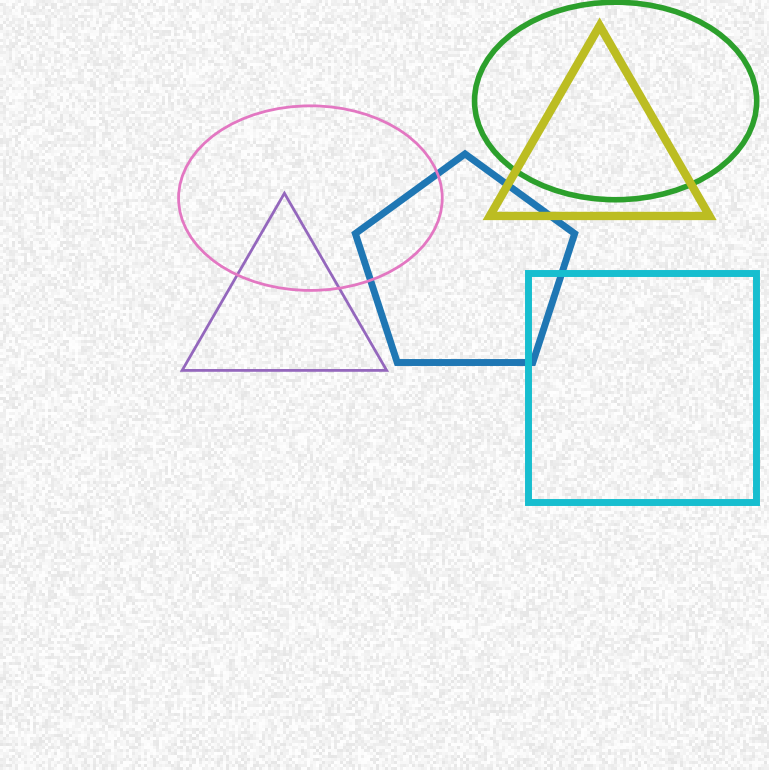[{"shape": "pentagon", "thickness": 2.5, "radius": 0.75, "center": [0.604, 0.65]}, {"shape": "oval", "thickness": 2, "radius": 0.92, "center": [0.8, 0.869]}, {"shape": "triangle", "thickness": 1, "radius": 0.77, "center": [0.369, 0.596]}, {"shape": "oval", "thickness": 1, "radius": 0.86, "center": [0.403, 0.743]}, {"shape": "triangle", "thickness": 3, "radius": 0.82, "center": [0.779, 0.802]}, {"shape": "square", "thickness": 2.5, "radius": 0.74, "center": [0.834, 0.497]}]